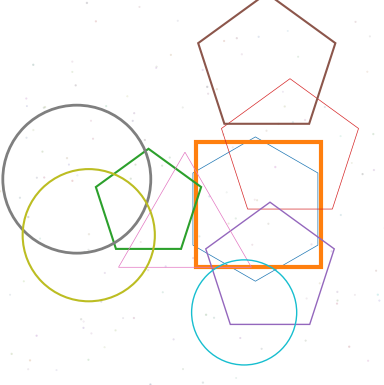[{"shape": "hexagon", "thickness": 0.5, "radius": 0.94, "center": [0.663, 0.457]}, {"shape": "square", "thickness": 3, "radius": 0.81, "center": [0.672, 0.47]}, {"shape": "pentagon", "thickness": 1.5, "radius": 0.72, "center": [0.386, 0.47]}, {"shape": "pentagon", "thickness": 0.5, "radius": 0.94, "center": [0.753, 0.608]}, {"shape": "pentagon", "thickness": 1, "radius": 0.88, "center": [0.701, 0.299]}, {"shape": "pentagon", "thickness": 1.5, "radius": 0.94, "center": [0.693, 0.83]}, {"shape": "triangle", "thickness": 0.5, "radius": 1.0, "center": [0.48, 0.405]}, {"shape": "circle", "thickness": 2, "radius": 0.96, "center": [0.199, 0.535]}, {"shape": "circle", "thickness": 1.5, "radius": 0.86, "center": [0.231, 0.389]}, {"shape": "circle", "thickness": 1, "radius": 0.68, "center": [0.634, 0.189]}]